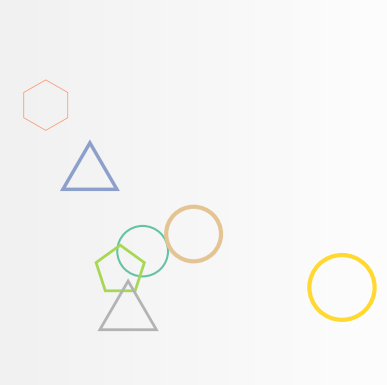[{"shape": "circle", "thickness": 1.5, "radius": 0.33, "center": [0.368, 0.348]}, {"shape": "hexagon", "thickness": 0.5, "radius": 0.33, "center": [0.118, 0.727]}, {"shape": "triangle", "thickness": 2.5, "radius": 0.4, "center": [0.232, 0.548]}, {"shape": "pentagon", "thickness": 2, "radius": 0.33, "center": [0.31, 0.298]}, {"shape": "circle", "thickness": 3, "radius": 0.42, "center": [0.883, 0.253]}, {"shape": "circle", "thickness": 3, "radius": 0.35, "center": [0.5, 0.392]}, {"shape": "triangle", "thickness": 2, "radius": 0.42, "center": [0.331, 0.186]}]